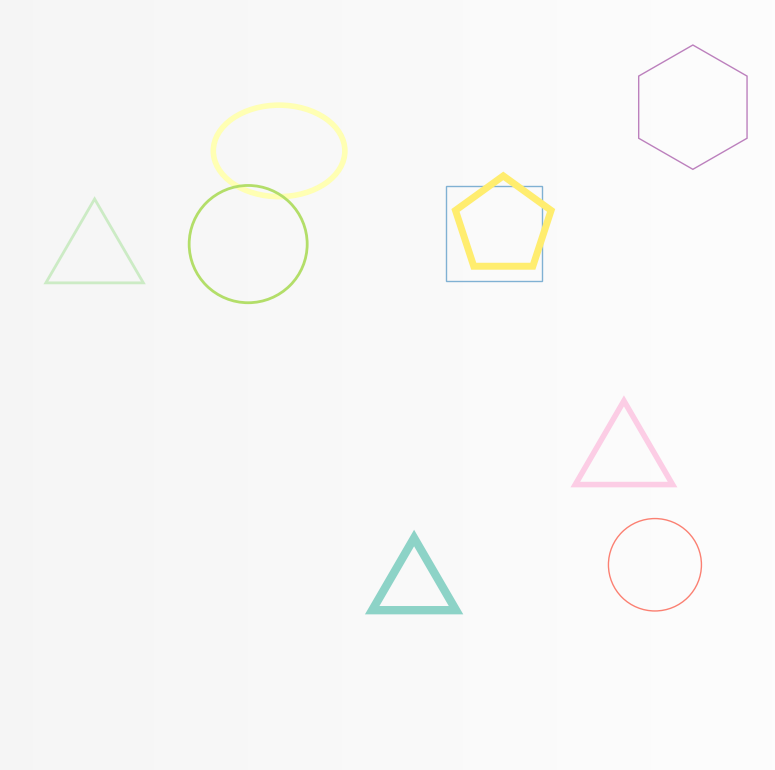[{"shape": "triangle", "thickness": 3, "radius": 0.31, "center": [0.534, 0.239]}, {"shape": "oval", "thickness": 2, "radius": 0.42, "center": [0.36, 0.804]}, {"shape": "circle", "thickness": 0.5, "radius": 0.3, "center": [0.845, 0.267]}, {"shape": "square", "thickness": 0.5, "radius": 0.31, "center": [0.637, 0.697]}, {"shape": "circle", "thickness": 1, "radius": 0.38, "center": [0.32, 0.683]}, {"shape": "triangle", "thickness": 2, "radius": 0.36, "center": [0.805, 0.407]}, {"shape": "hexagon", "thickness": 0.5, "radius": 0.4, "center": [0.894, 0.861]}, {"shape": "triangle", "thickness": 1, "radius": 0.36, "center": [0.122, 0.669]}, {"shape": "pentagon", "thickness": 2.5, "radius": 0.32, "center": [0.649, 0.707]}]